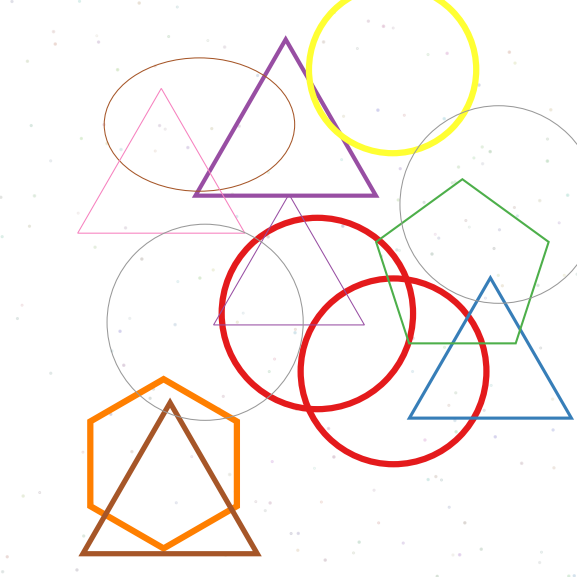[{"shape": "circle", "thickness": 3, "radius": 0.83, "center": [0.55, 0.456]}, {"shape": "circle", "thickness": 3, "radius": 0.8, "center": [0.681, 0.356]}, {"shape": "triangle", "thickness": 1.5, "radius": 0.81, "center": [0.849, 0.356]}, {"shape": "pentagon", "thickness": 1, "radius": 0.79, "center": [0.801, 0.532]}, {"shape": "triangle", "thickness": 0.5, "radius": 0.75, "center": [0.5, 0.512]}, {"shape": "triangle", "thickness": 2, "radius": 0.9, "center": [0.495, 0.751]}, {"shape": "hexagon", "thickness": 3, "radius": 0.73, "center": [0.283, 0.196]}, {"shape": "circle", "thickness": 3, "radius": 0.72, "center": [0.68, 0.879]}, {"shape": "triangle", "thickness": 2.5, "radius": 0.87, "center": [0.295, 0.127]}, {"shape": "oval", "thickness": 0.5, "radius": 0.82, "center": [0.345, 0.783]}, {"shape": "triangle", "thickness": 0.5, "radius": 0.84, "center": [0.279, 0.679]}, {"shape": "circle", "thickness": 0.5, "radius": 0.86, "center": [0.864, 0.645]}, {"shape": "circle", "thickness": 0.5, "radius": 0.85, "center": [0.355, 0.441]}]